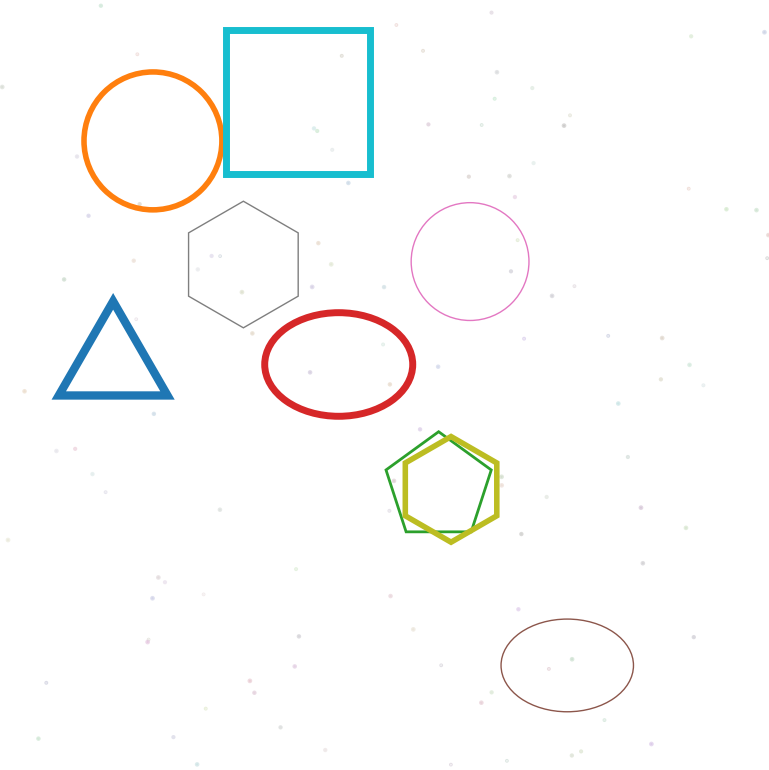[{"shape": "triangle", "thickness": 3, "radius": 0.41, "center": [0.147, 0.527]}, {"shape": "circle", "thickness": 2, "radius": 0.45, "center": [0.199, 0.817]}, {"shape": "pentagon", "thickness": 1, "radius": 0.36, "center": [0.57, 0.367]}, {"shape": "oval", "thickness": 2.5, "radius": 0.48, "center": [0.44, 0.527]}, {"shape": "oval", "thickness": 0.5, "radius": 0.43, "center": [0.737, 0.136]}, {"shape": "circle", "thickness": 0.5, "radius": 0.38, "center": [0.61, 0.66]}, {"shape": "hexagon", "thickness": 0.5, "radius": 0.41, "center": [0.316, 0.656]}, {"shape": "hexagon", "thickness": 2, "radius": 0.34, "center": [0.586, 0.364]}, {"shape": "square", "thickness": 2.5, "radius": 0.47, "center": [0.387, 0.867]}]